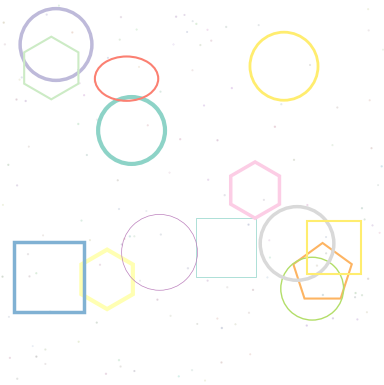[{"shape": "circle", "thickness": 3, "radius": 0.43, "center": [0.342, 0.661]}, {"shape": "square", "thickness": 0.5, "radius": 0.38, "center": [0.587, 0.357]}, {"shape": "hexagon", "thickness": 3, "radius": 0.39, "center": [0.278, 0.274]}, {"shape": "circle", "thickness": 2.5, "radius": 0.47, "center": [0.145, 0.884]}, {"shape": "oval", "thickness": 1.5, "radius": 0.41, "center": [0.329, 0.796]}, {"shape": "square", "thickness": 2.5, "radius": 0.45, "center": [0.128, 0.281]}, {"shape": "pentagon", "thickness": 1.5, "radius": 0.4, "center": [0.838, 0.289]}, {"shape": "circle", "thickness": 1, "radius": 0.41, "center": [0.811, 0.25]}, {"shape": "hexagon", "thickness": 2.5, "radius": 0.37, "center": [0.663, 0.506]}, {"shape": "circle", "thickness": 2.5, "radius": 0.48, "center": [0.772, 0.368]}, {"shape": "circle", "thickness": 0.5, "radius": 0.49, "center": [0.414, 0.345]}, {"shape": "hexagon", "thickness": 1.5, "radius": 0.41, "center": [0.133, 0.823]}, {"shape": "square", "thickness": 1.5, "radius": 0.35, "center": [0.868, 0.357]}, {"shape": "circle", "thickness": 2, "radius": 0.44, "center": [0.738, 0.828]}]